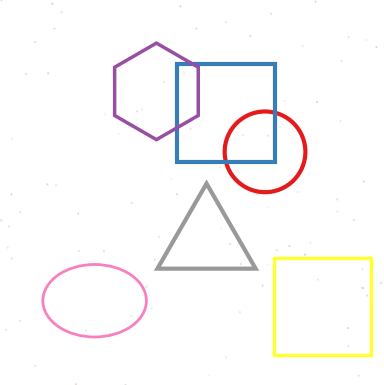[{"shape": "circle", "thickness": 3, "radius": 0.52, "center": [0.688, 0.606]}, {"shape": "square", "thickness": 3, "radius": 0.64, "center": [0.588, 0.706]}, {"shape": "hexagon", "thickness": 2.5, "radius": 0.63, "center": [0.406, 0.763]}, {"shape": "square", "thickness": 2.5, "radius": 0.63, "center": [0.838, 0.205]}, {"shape": "oval", "thickness": 2, "radius": 0.67, "center": [0.246, 0.219]}, {"shape": "triangle", "thickness": 3, "radius": 0.74, "center": [0.536, 0.376]}]